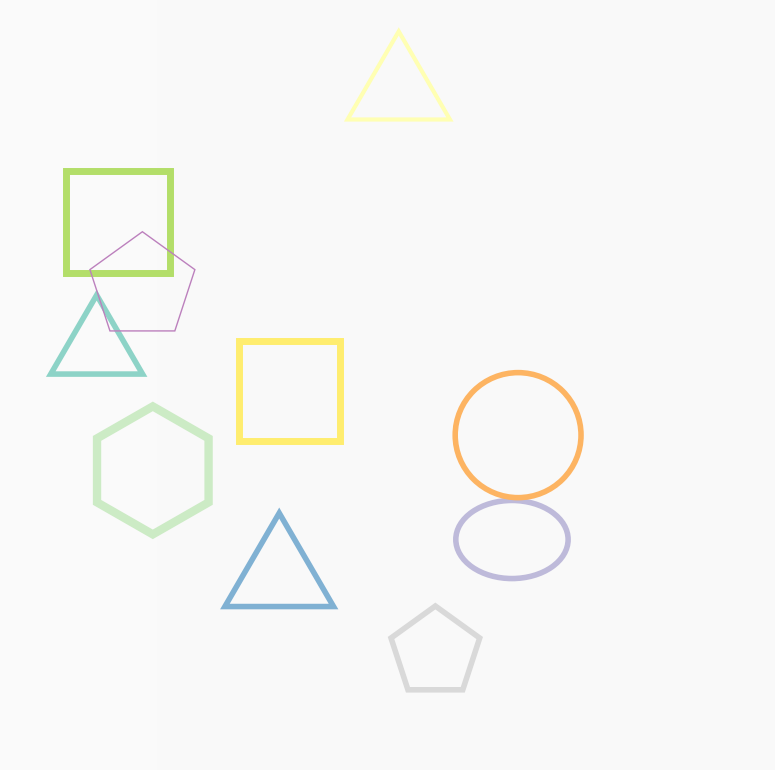[{"shape": "triangle", "thickness": 2, "radius": 0.34, "center": [0.125, 0.548]}, {"shape": "triangle", "thickness": 1.5, "radius": 0.38, "center": [0.514, 0.883]}, {"shape": "oval", "thickness": 2, "radius": 0.36, "center": [0.661, 0.299]}, {"shape": "triangle", "thickness": 2, "radius": 0.4, "center": [0.36, 0.253]}, {"shape": "circle", "thickness": 2, "radius": 0.41, "center": [0.669, 0.435]}, {"shape": "square", "thickness": 2.5, "radius": 0.33, "center": [0.152, 0.712]}, {"shape": "pentagon", "thickness": 2, "radius": 0.3, "center": [0.562, 0.153]}, {"shape": "pentagon", "thickness": 0.5, "radius": 0.36, "center": [0.184, 0.628]}, {"shape": "hexagon", "thickness": 3, "radius": 0.42, "center": [0.197, 0.389]}, {"shape": "square", "thickness": 2.5, "radius": 0.33, "center": [0.374, 0.492]}]